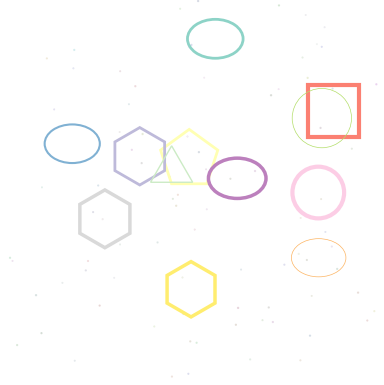[{"shape": "oval", "thickness": 2, "radius": 0.36, "center": [0.559, 0.899]}, {"shape": "pentagon", "thickness": 2, "radius": 0.39, "center": [0.491, 0.586]}, {"shape": "hexagon", "thickness": 2, "radius": 0.37, "center": [0.363, 0.594]}, {"shape": "square", "thickness": 3, "radius": 0.33, "center": [0.866, 0.711]}, {"shape": "oval", "thickness": 1.5, "radius": 0.36, "center": [0.188, 0.627]}, {"shape": "oval", "thickness": 0.5, "radius": 0.35, "center": [0.828, 0.331]}, {"shape": "circle", "thickness": 0.5, "radius": 0.39, "center": [0.836, 0.693]}, {"shape": "circle", "thickness": 3, "radius": 0.34, "center": [0.827, 0.5]}, {"shape": "hexagon", "thickness": 2.5, "radius": 0.38, "center": [0.272, 0.432]}, {"shape": "oval", "thickness": 2.5, "radius": 0.37, "center": [0.616, 0.537]}, {"shape": "triangle", "thickness": 1, "radius": 0.32, "center": [0.446, 0.558]}, {"shape": "hexagon", "thickness": 2.5, "radius": 0.36, "center": [0.496, 0.249]}]